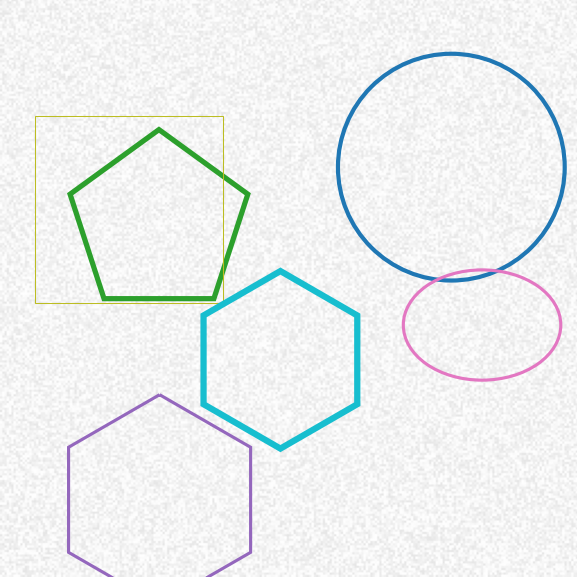[{"shape": "circle", "thickness": 2, "radius": 0.98, "center": [0.782, 0.71]}, {"shape": "pentagon", "thickness": 2.5, "radius": 0.81, "center": [0.275, 0.613]}, {"shape": "hexagon", "thickness": 1.5, "radius": 0.91, "center": [0.276, 0.134]}, {"shape": "oval", "thickness": 1.5, "radius": 0.68, "center": [0.835, 0.436]}, {"shape": "square", "thickness": 0.5, "radius": 0.81, "center": [0.223, 0.637]}, {"shape": "hexagon", "thickness": 3, "radius": 0.77, "center": [0.486, 0.376]}]